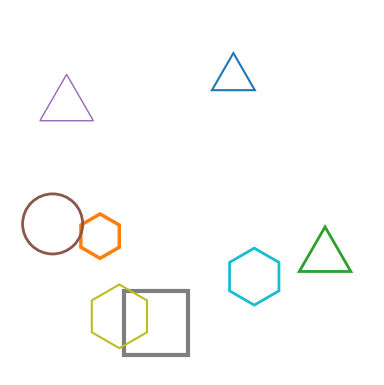[{"shape": "triangle", "thickness": 1.5, "radius": 0.32, "center": [0.606, 0.798]}, {"shape": "hexagon", "thickness": 2.5, "radius": 0.29, "center": [0.26, 0.387]}, {"shape": "triangle", "thickness": 2, "radius": 0.39, "center": [0.844, 0.333]}, {"shape": "triangle", "thickness": 1, "radius": 0.4, "center": [0.173, 0.727]}, {"shape": "circle", "thickness": 2, "radius": 0.39, "center": [0.137, 0.418]}, {"shape": "square", "thickness": 3, "radius": 0.42, "center": [0.406, 0.16]}, {"shape": "hexagon", "thickness": 1.5, "radius": 0.41, "center": [0.31, 0.178]}, {"shape": "hexagon", "thickness": 2, "radius": 0.37, "center": [0.66, 0.282]}]